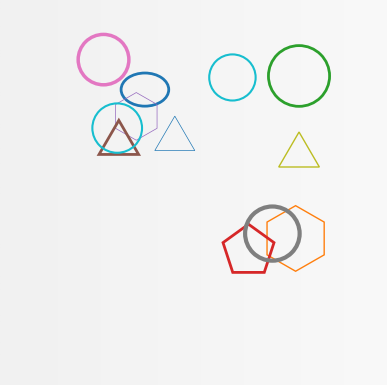[{"shape": "triangle", "thickness": 0.5, "radius": 0.3, "center": [0.451, 0.639]}, {"shape": "oval", "thickness": 2, "radius": 0.31, "center": [0.374, 0.767]}, {"shape": "hexagon", "thickness": 1, "radius": 0.43, "center": [0.763, 0.381]}, {"shape": "circle", "thickness": 2, "radius": 0.39, "center": [0.772, 0.803]}, {"shape": "pentagon", "thickness": 2, "radius": 0.35, "center": [0.641, 0.348]}, {"shape": "hexagon", "thickness": 0.5, "radius": 0.31, "center": [0.352, 0.698]}, {"shape": "triangle", "thickness": 2, "radius": 0.29, "center": [0.307, 0.628]}, {"shape": "circle", "thickness": 2.5, "radius": 0.33, "center": [0.267, 0.845]}, {"shape": "circle", "thickness": 3, "radius": 0.35, "center": [0.703, 0.393]}, {"shape": "triangle", "thickness": 1, "radius": 0.3, "center": [0.772, 0.597]}, {"shape": "circle", "thickness": 1.5, "radius": 0.32, "center": [0.302, 0.667]}, {"shape": "circle", "thickness": 1.5, "radius": 0.3, "center": [0.6, 0.799]}]